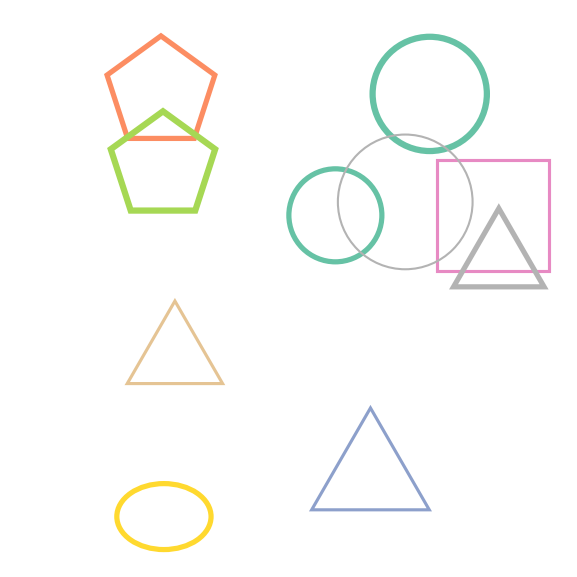[{"shape": "circle", "thickness": 3, "radius": 0.49, "center": [0.744, 0.837]}, {"shape": "circle", "thickness": 2.5, "radius": 0.4, "center": [0.581, 0.626]}, {"shape": "pentagon", "thickness": 2.5, "radius": 0.49, "center": [0.279, 0.839]}, {"shape": "triangle", "thickness": 1.5, "radius": 0.59, "center": [0.642, 0.175]}, {"shape": "square", "thickness": 1.5, "radius": 0.48, "center": [0.854, 0.627]}, {"shape": "pentagon", "thickness": 3, "radius": 0.48, "center": [0.282, 0.711]}, {"shape": "oval", "thickness": 2.5, "radius": 0.41, "center": [0.284, 0.105]}, {"shape": "triangle", "thickness": 1.5, "radius": 0.48, "center": [0.303, 0.383]}, {"shape": "triangle", "thickness": 2.5, "radius": 0.45, "center": [0.864, 0.548]}, {"shape": "circle", "thickness": 1, "radius": 0.58, "center": [0.702, 0.65]}]